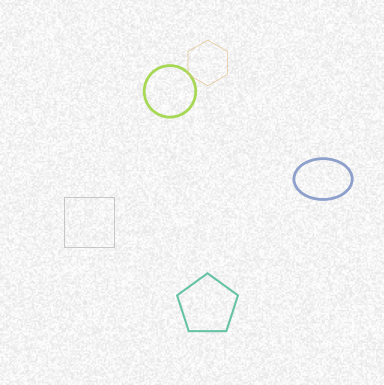[{"shape": "pentagon", "thickness": 1.5, "radius": 0.42, "center": [0.539, 0.207]}, {"shape": "oval", "thickness": 2, "radius": 0.38, "center": [0.839, 0.535]}, {"shape": "circle", "thickness": 2, "radius": 0.33, "center": [0.441, 0.763]}, {"shape": "hexagon", "thickness": 0.5, "radius": 0.3, "center": [0.54, 0.836]}, {"shape": "square", "thickness": 0.5, "radius": 0.32, "center": [0.232, 0.423]}]